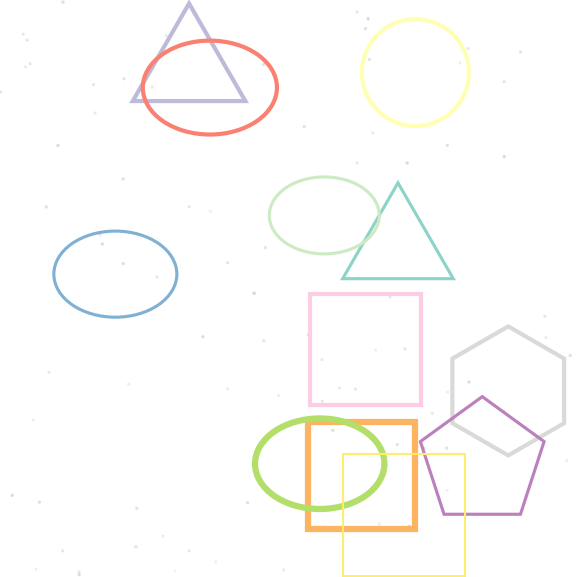[{"shape": "triangle", "thickness": 1.5, "radius": 0.55, "center": [0.689, 0.572]}, {"shape": "circle", "thickness": 2, "radius": 0.46, "center": [0.719, 0.874]}, {"shape": "triangle", "thickness": 2, "radius": 0.56, "center": [0.327, 0.88]}, {"shape": "oval", "thickness": 2, "radius": 0.58, "center": [0.363, 0.848]}, {"shape": "oval", "thickness": 1.5, "radius": 0.53, "center": [0.2, 0.524]}, {"shape": "square", "thickness": 3, "radius": 0.46, "center": [0.626, 0.176]}, {"shape": "oval", "thickness": 3, "radius": 0.56, "center": [0.554, 0.196]}, {"shape": "square", "thickness": 2, "radius": 0.48, "center": [0.633, 0.394]}, {"shape": "hexagon", "thickness": 2, "radius": 0.56, "center": [0.88, 0.322]}, {"shape": "pentagon", "thickness": 1.5, "radius": 0.56, "center": [0.835, 0.2]}, {"shape": "oval", "thickness": 1.5, "radius": 0.48, "center": [0.562, 0.626]}, {"shape": "square", "thickness": 1, "radius": 0.53, "center": [0.699, 0.108]}]